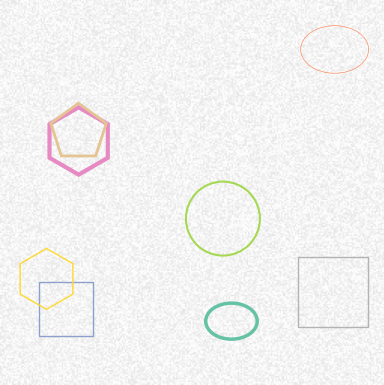[{"shape": "oval", "thickness": 2.5, "radius": 0.33, "center": [0.601, 0.166]}, {"shape": "oval", "thickness": 0.5, "radius": 0.44, "center": [0.869, 0.872]}, {"shape": "square", "thickness": 1, "radius": 0.35, "center": [0.171, 0.198]}, {"shape": "hexagon", "thickness": 3, "radius": 0.44, "center": [0.204, 0.634]}, {"shape": "circle", "thickness": 1.5, "radius": 0.48, "center": [0.579, 0.432]}, {"shape": "hexagon", "thickness": 1, "radius": 0.4, "center": [0.121, 0.276]}, {"shape": "pentagon", "thickness": 2, "radius": 0.38, "center": [0.204, 0.656]}, {"shape": "square", "thickness": 1, "radius": 0.45, "center": [0.866, 0.241]}]